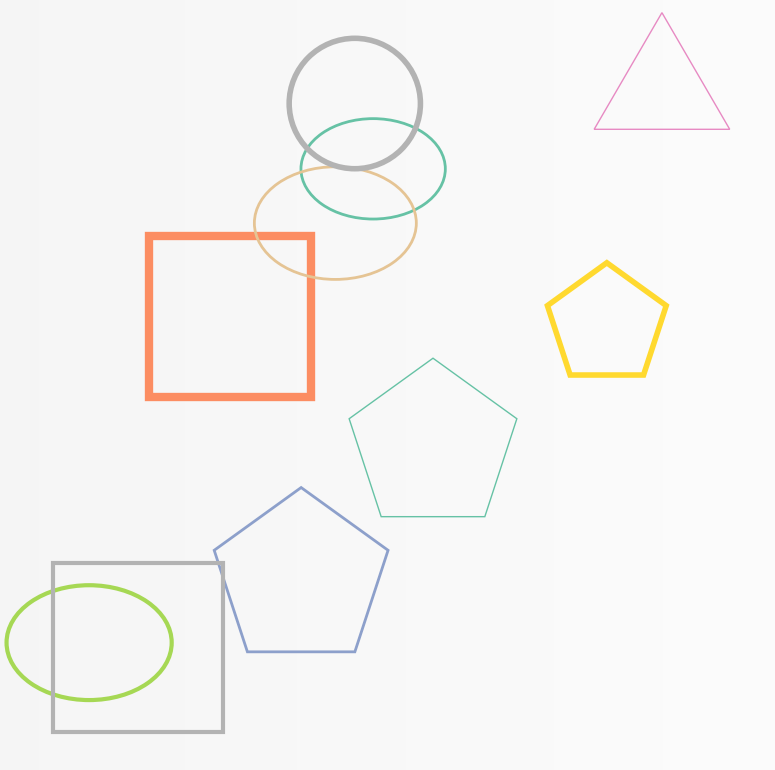[{"shape": "oval", "thickness": 1, "radius": 0.47, "center": [0.481, 0.781]}, {"shape": "pentagon", "thickness": 0.5, "radius": 0.57, "center": [0.559, 0.421]}, {"shape": "square", "thickness": 3, "radius": 0.52, "center": [0.296, 0.589]}, {"shape": "pentagon", "thickness": 1, "radius": 0.59, "center": [0.389, 0.249]}, {"shape": "triangle", "thickness": 0.5, "radius": 0.5, "center": [0.854, 0.883]}, {"shape": "oval", "thickness": 1.5, "radius": 0.53, "center": [0.115, 0.165]}, {"shape": "pentagon", "thickness": 2, "radius": 0.4, "center": [0.783, 0.578]}, {"shape": "oval", "thickness": 1, "radius": 0.52, "center": [0.433, 0.71]}, {"shape": "square", "thickness": 1.5, "radius": 0.55, "center": [0.178, 0.159]}, {"shape": "circle", "thickness": 2, "radius": 0.42, "center": [0.458, 0.866]}]